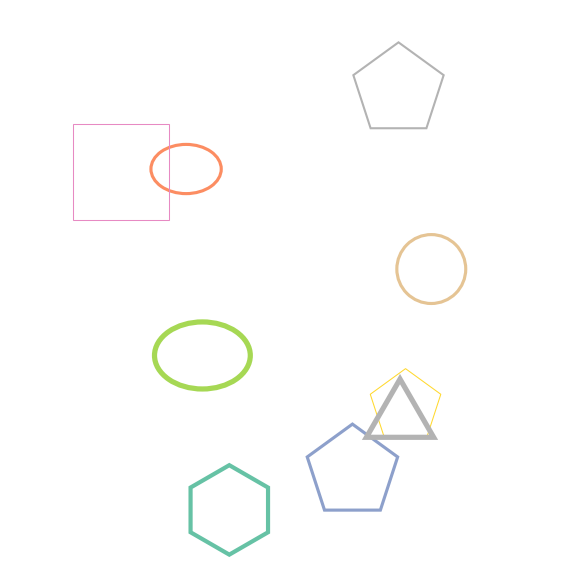[{"shape": "hexagon", "thickness": 2, "radius": 0.39, "center": [0.397, 0.116]}, {"shape": "oval", "thickness": 1.5, "radius": 0.3, "center": [0.322, 0.706]}, {"shape": "pentagon", "thickness": 1.5, "radius": 0.41, "center": [0.61, 0.182]}, {"shape": "square", "thickness": 0.5, "radius": 0.42, "center": [0.21, 0.702]}, {"shape": "oval", "thickness": 2.5, "radius": 0.41, "center": [0.35, 0.384]}, {"shape": "pentagon", "thickness": 0.5, "radius": 0.32, "center": [0.702, 0.297]}, {"shape": "circle", "thickness": 1.5, "radius": 0.3, "center": [0.747, 0.533]}, {"shape": "triangle", "thickness": 2.5, "radius": 0.34, "center": [0.693, 0.276]}, {"shape": "pentagon", "thickness": 1, "radius": 0.41, "center": [0.69, 0.844]}]